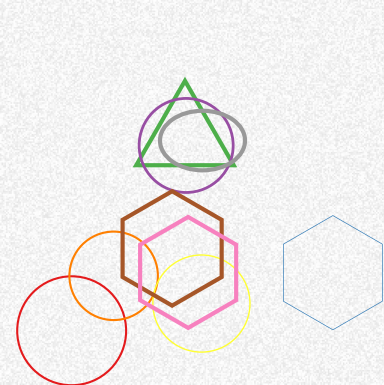[{"shape": "circle", "thickness": 1.5, "radius": 0.71, "center": [0.186, 0.141]}, {"shape": "hexagon", "thickness": 0.5, "radius": 0.74, "center": [0.865, 0.292]}, {"shape": "triangle", "thickness": 3, "radius": 0.73, "center": [0.48, 0.644]}, {"shape": "circle", "thickness": 2, "radius": 0.61, "center": [0.484, 0.622]}, {"shape": "circle", "thickness": 1.5, "radius": 0.57, "center": [0.295, 0.284]}, {"shape": "circle", "thickness": 1, "radius": 0.63, "center": [0.523, 0.212]}, {"shape": "hexagon", "thickness": 3, "radius": 0.74, "center": [0.447, 0.355]}, {"shape": "hexagon", "thickness": 3, "radius": 0.72, "center": [0.489, 0.292]}, {"shape": "oval", "thickness": 3, "radius": 0.55, "center": [0.526, 0.635]}]